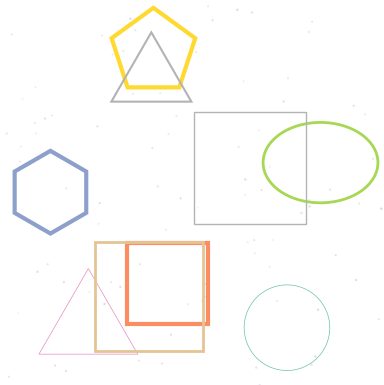[{"shape": "circle", "thickness": 0.5, "radius": 0.56, "center": [0.745, 0.149]}, {"shape": "square", "thickness": 3, "radius": 0.53, "center": [0.436, 0.265]}, {"shape": "hexagon", "thickness": 3, "radius": 0.54, "center": [0.131, 0.501]}, {"shape": "triangle", "thickness": 0.5, "radius": 0.74, "center": [0.23, 0.154]}, {"shape": "oval", "thickness": 2, "radius": 0.75, "center": [0.832, 0.578]}, {"shape": "pentagon", "thickness": 3, "radius": 0.57, "center": [0.398, 0.865]}, {"shape": "square", "thickness": 2, "radius": 0.7, "center": [0.386, 0.23]}, {"shape": "triangle", "thickness": 1.5, "radius": 0.6, "center": [0.393, 0.796]}, {"shape": "square", "thickness": 1, "radius": 0.73, "center": [0.649, 0.563]}]